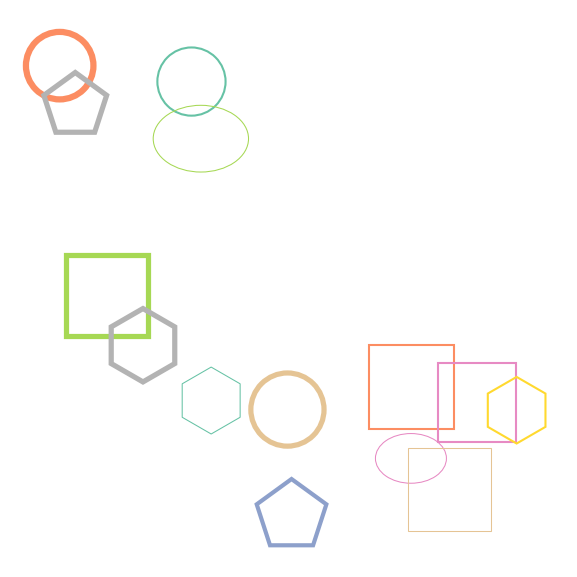[{"shape": "circle", "thickness": 1, "radius": 0.3, "center": [0.332, 0.858]}, {"shape": "hexagon", "thickness": 0.5, "radius": 0.29, "center": [0.366, 0.306]}, {"shape": "circle", "thickness": 3, "radius": 0.29, "center": [0.103, 0.885]}, {"shape": "square", "thickness": 1, "radius": 0.37, "center": [0.712, 0.329]}, {"shape": "pentagon", "thickness": 2, "radius": 0.32, "center": [0.505, 0.106]}, {"shape": "square", "thickness": 1, "radius": 0.34, "center": [0.825, 0.302]}, {"shape": "oval", "thickness": 0.5, "radius": 0.31, "center": [0.712, 0.205]}, {"shape": "oval", "thickness": 0.5, "radius": 0.41, "center": [0.348, 0.759]}, {"shape": "square", "thickness": 2.5, "radius": 0.35, "center": [0.185, 0.487]}, {"shape": "hexagon", "thickness": 1, "radius": 0.29, "center": [0.895, 0.289]}, {"shape": "square", "thickness": 0.5, "radius": 0.36, "center": [0.778, 0.152]}, {"shape": "circle", "thickness": 2.5, "radius": 0.32, "center": [0.498, 0.29]}, {"shape": "hexagon", "thickness": 2.5, "radius": 0.32, "center": [0.248, 0.401]}, {"shape": "pentagon", "thickness": 2.5, "radius": 0.29, "center": [0.13, 0.816]}]